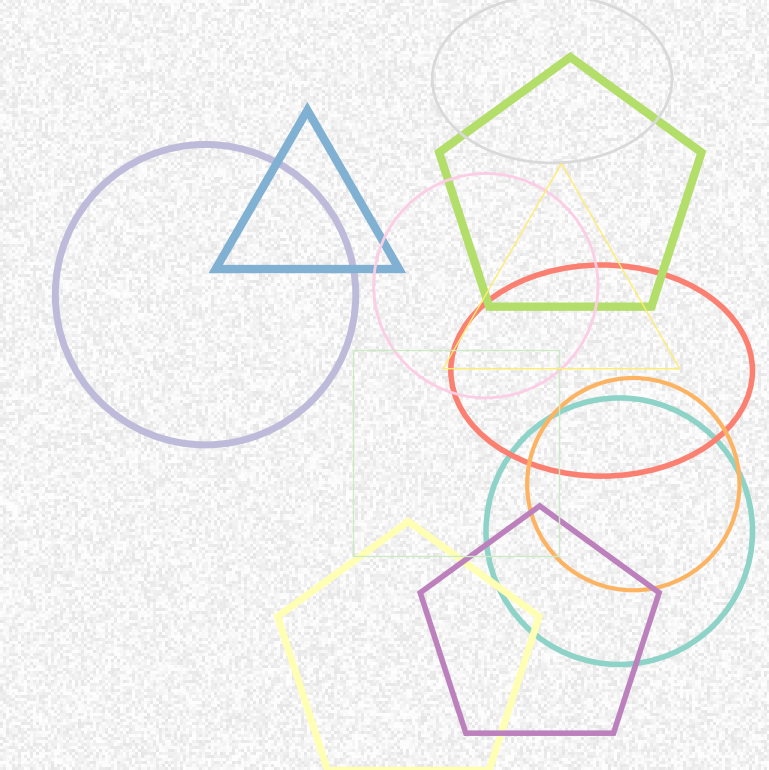[{"shape": "circle", "thickness": 2, "radius": 0.87, "center": [0.804, 0.31]}, {"shape": "pentagon", "thickness": 2.5, "radius": 0.89, "center": [0.53, 0.144]}, {"shape": "circle", "thickness": 2.5, "radius": 0.98, "center": [0.267, 0.617]}, {"shape": "oval", "thickness": 2, "radius": 0.98, "center": [0.781, 0.519]}, {"shape": "triangle", "thickness": 3, "radius": 0.69, "center": [0.399, 0.719]}, {"shape": "circle", "thickness": 1.5, "radius": 0.69, "center": [0.822, 0.371]}, {"shape": "pentagon", "thickness": 3, "radius": 0.9, "center": [0.741, 0.747]}, {"shape": "circle", "thickness": 1, "radius": 0.73, "center": [0.631, 0.629]}, {"shape": "oval", "thickness": 1, "radius": 0.78, "center": [0.717, 0.897]}, {"shape": "pentagon", "thickness": 2, "radius": 0.82, "center": [0.701, 0.18]}, {"shape": "square", "thickness": 0.5, "radius": 0.67, "center": [0.592, 0.412]}, {"shape": "triangle", "thickness": 0.5, "radius": 0.89, "center": [0.729, 0.61]}]